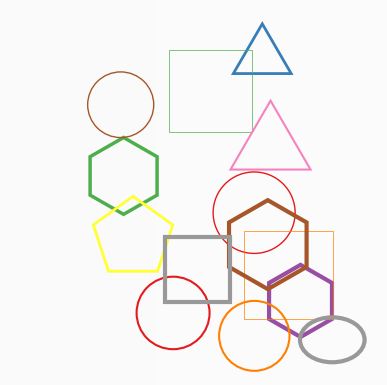[{"shape": "circle", "thickness": 1.5, "radius": 0.47, "center": [0.447, 0.187]}, {"shape": "circle", "thickness": 1, "radius": 0.53, "center": [0.656, 0.448]}, {"shape": "triangle", "thickness": 2, "radius": 0.43, "center": [0.677, 0.852]}, {"shape": "square", "thickness": 0.5, "radius": 0.53, "center": [0.544, 0.762]}, {"shape": "hexagon", "thickness": 2.5, "radius": 0.5, "center": [0.319, 0.543]}, {"shape": "hexagon", "thickness": 3, "radius": 0.47, "center": [0.776, 0.218]}, {"shape": "square", "thickness": 0.5, "radius": 0.57, "center": [0.744, 0.286]}, {"shape": "circle", "thickness": 1.5, "radius": 0.45, "center": [0.656, 0.128]}, {"shape": "pentagon", "thickness": 2, "radius": 0.54, "center": [0.343, 0.383]}, {"shape": "hexagon", "thickness": 3, "radius": 0.58, "center": [0.691, 0.364]}, {"shape": "circle", "thickness": 1, "radius": 0.43, "center": [0.311, 0.728]}, {"shape": "triangle", "thickness": 1.5, "radius": 0.6, "center": [0.698, 0.619]}, {"shape": "square", "thickness": 3, "radius": 0.42, "center": [0.509, 0.3]}, {"shape": "oval", "thickness": 3, "radius": 0.42, "center": [0.858, 0.117]}]